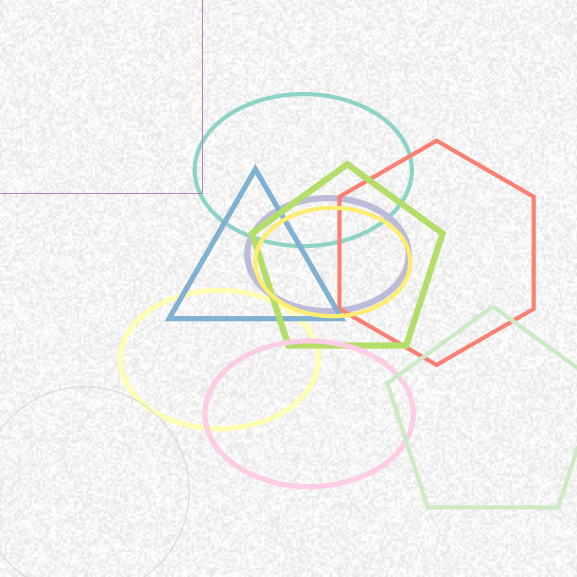[{"shape": "oval", "thickness": 2, "radius": 0.94, "center": [0.525, 0.705]}, {"shape": "oval", "thickness": 2.5, "radius": 0.86, "center": [0.38, 0.377]}, {"shape": "oval", "thickness": 3, "radius": 0.7, "center": [0.568, 0.558]}, {"shape": "hexagon", "thickness": 2, "radius": 0.97, "center": [0.756, 0.561]}, {"shape": "triangle", "thickness": 2.5, "radius": 0.86, "center": [0.442, 0.534]}, {"shape": "pentagon", "thickness": 3, "radius": 0.87, "center": [0.601, 0.541]}, {"shape": "oval", "thickness": 2.5, "radius": 0.9, "center": [0.535, 0.283]}, {"shape": "circle", "thickness": 0.5, "radius": 0.9, "center": [0.147, 0.149]}, {"shape": "square", "thickness": 0.5, "radius": 0.89, "center": [0.171, 0.843]}, {"shape": "pentagon", "thickness": 2, "radius": 0.96, "center": [0.853, 0.276]}, {"shape": "oval", "thickness": 2, "radius": 0.67, "center": [0.576, 0.545]}]